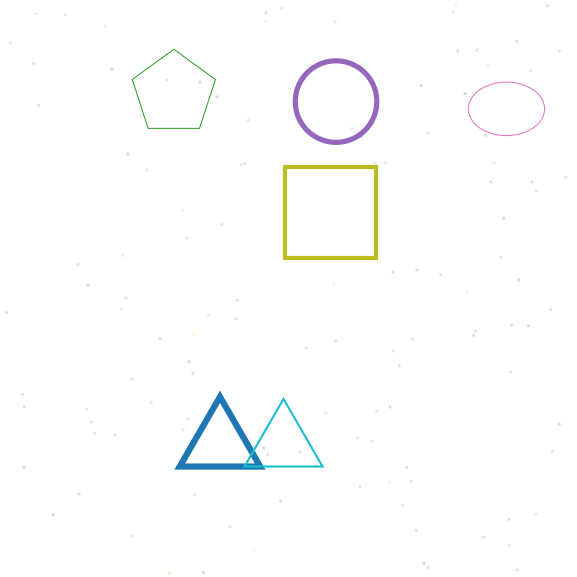[{"shape": "triangle", "thickness": 3, "radius": 0.4, "center": [0.381, 0.232]}, {"shape": "pentagon", "thickness": 0.5, "radius": 0.38, "center": [0.301, 0.838]}, {"shape": "circle", "thickness": 2.5, "radius": 0.35, "center": [0.582, 0.823]}, {"shape": "oval", "thickness": 0.5, "radius": 0.33, "center": [0.877, 0.811]}, {"shape": "square", "thickness": 2, "radius": 0.39, "center": [0.572, 0.631]}, {"shape": "triangle", "thickness": 1, "radius": 0.39, "center": [0.491, 0.23]}]